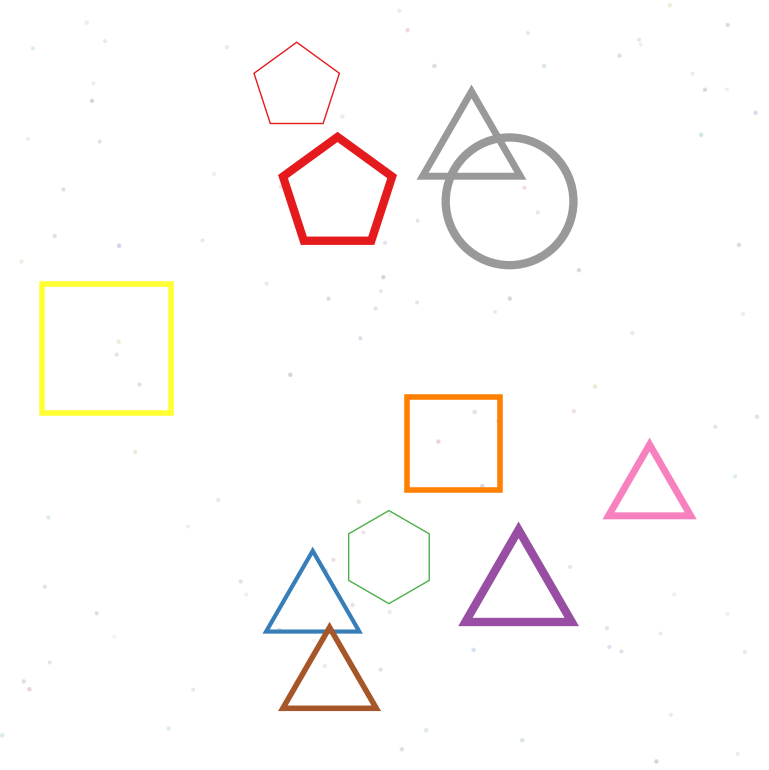[{"shape": "pentagon", "thickness": 0.5, "radius": 0.29, "center": [0.385, 0.887]}, {"shape": "pentagon", "thickness": 3, "radius": 0.37, "center": [0.438, 0.748]}, {"shape": "triangle", "thickness": 1.5, "radius": 0.35, "center": [0.406, 0.215]}, {"shape": "hexagon", "thickness": 0.5, "radius": 0.3, "center": [0.505, 0.276]}, {"shape": "triangle", "thickness": 3, "radius": 0.4, "center": [0.673, 0.232]}, {"shape": "square", "thickness": 2, "radius": 0.3, "center": [0.589, 0.424]}, {"shape": "square", "thickness": 2, "radius": 0.42, "center": [0.138, 0.547]}, {"shape": "triangle", "thickness": 2, "radius": 0.35, "center": [0.428, 0.115]}, {"shape": "triangle", "thickness": 2.5, "radius": 0.31, "center": [0.844, 0.361]}, {"shape": "triangle", "thickness": 2.5, "radius": 0.37, "center": [0.612, 0.808]}, {"shape": "circle", "thickness": 3, "radius": 0.41, "center": [0.662, 0.739]}]